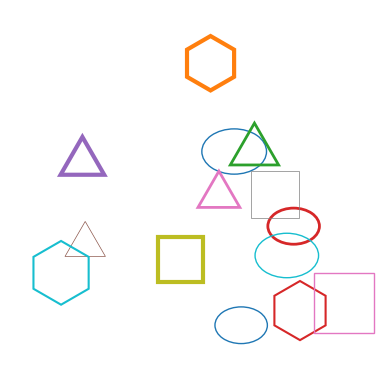[{"shape": "oval", "thickness": 1, "radius": 0.34, "center": [0.626, 0.155]}, {"shape": "oval", "thickness": 1, "radius": 0.42, "center": [0.608, 0.606]}, {"shape": "hexagon", "thickness": 3, "radius": 0.35, "center": [0.547, 0.836]}, {"shape": "triangle", "thickness": 2, "radius": 0.36, "center": [0.661, 0.608]}, {"shape": "hexagon", "thickness": 1.5, "radius": 0.38, "center": [0.779, 0.193]}, {"shape": "oval", "thickness": 2, "radius": 0.34, "center": [0.763, 0.413]}, {"shape": "triangle", "thickness": 3, "radius": 0.33, "center": [0.214, 0.579]}, {"shape": "triangle", "thickness": 0.5, "radius": 0.3, "center": [0.221, 0.364]}, {"shape": "triangle", "thickness": 2, "radius": 0.31, "center": [0.569, 0.493]}, {"shape": "square", "thickness": 1, "radius": 0.39, "center": [0.894, 0.213]}, {"shape": "square", "thickness": 0.5, "radius": 0.31, "center": [0.715, 0.495]}, {"shape": "square", "thickness": 3, "radius": 0.29, "center": [0.47, 0.325]}, {"shape": "hexagon", "thickness": 1.5, "radius": 0.41, "center": [0.159, 0.291]}, {"shape": "oval", "thickness": 1, "radius": 0.41, "center": [0.745, 0.336]}]